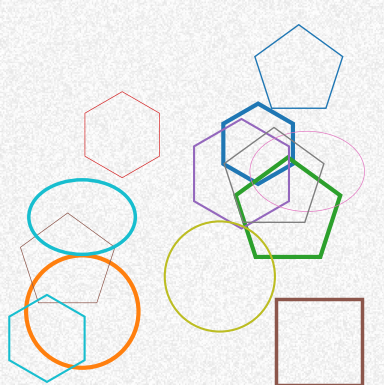[{"shape": "pentagon", "thickness": 1, "radius": 0.6, "center": [0.776, 0.816]}, {"shape": "hexagon", "thickness": 3, "radius": 0.52, "center": [0.67, 0.627]}, {"shape": "circle", "thickness": 3, "radius": 0.73, "center": [0.214, 0.191]}, {"shape": "pentagon", "thickness": 3, "radius": 0.71, "center": [0.748, 0.448]}, {"shape": "hexagon", "thickness": 0.5, "radius": 0.56, "center": [0.317, 0.65]}, {"shape": "hexagon", "thickness": 1.5, "radius": 0.71, "center": [0.627, 0.549]}, {"shape": "pentagon", "thickness": 0.5, "radius": 0.64, "center": [0.176, 0.318]}, {"shape": "square", "thickness": 2.5, "radius": 0.56, "center": [0.829, 0.112]}, {"shape": "oval", "thickness": 0.5, "radius": 0.74, "center": [0.798, 0.555]}, {"shape": "pentagon", "thickness": 1, "radius": 0.68, "center": [0.712, 0.533]}, {"shape": "circle", "thickness": 1.5, "radius": 0.72, "center": [0.571, 0.282]}, {"shape": "oval", "thickness": 2.5, "radius": 0.69, "center": [0.213, 0.436]}, {"shape": "hexagon", "thickness": 1.5, "radius": 0.56, "center": [0.122, 0.121]}]